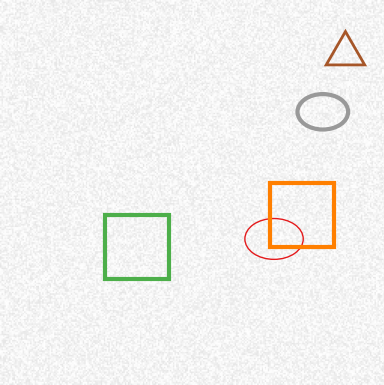[{"shape": "oval", "thickness": 1, "radius": 0.38, "center": [0.712, 0.379]}, {"shape": "square", "thickness": 3, "radius": 0.41, "center": [0.356, 0.358]}, {"shape": "square", "thickness": 3, "radius": 0.42, "center": [0.783, 0.441]}, {"shape": "triangle", "thickness": 2, "radius": 0.29, "center": [0.897, 0.86]}, {"shape": "oval", "thickness": 3, "radius": 0.33, "center": [0.838, 0.71]}]